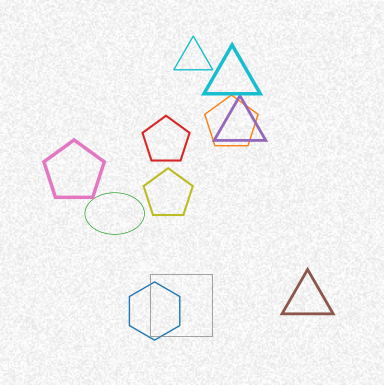[{"shape": "hexagon", "thickness": 1, "radius": 0.38, "center": [0.402, 0.192]}, {"shape": "pentagon", "thickness": 1, "radius": 0.36, "center": [0.601, 0.68]}, {"shape": "oval", "thickness": 0.5, "radius": 0.39, "center": [0.298, 0.445]}, {"shape": "pentagon", "thickness": 1.5, "radius": 0.32, "center": [0.431, 0.635]}, {"shape": "triangle", "thickness": 2, "radius": 0.39, "center": [0.623, 0.674]}, {"shape": "triangle", "thickness": 2, "radius": 0.38, "center": [0.799, 0.223]}, {"shape": "pentagon", "thickness": 2.5, "radius": 0.41, "center": [0.192, 0.554]}, {"shape": "square", "thickness": 0.5, "radius": 0.4, "center": [0.469, 0.207]}, {"shape": "pentagon", "thickness": 1.5, "radius": 0.34, "center": [0.437, 0.496]}, {"shape": "triangle", "thickness": 1, "radius": 0.29, "center": [0.502, 0.848]}, {"shape": "triangle", "thickness": 2.5, "radius": 0.42, "center": [0.603, 0.799]}]